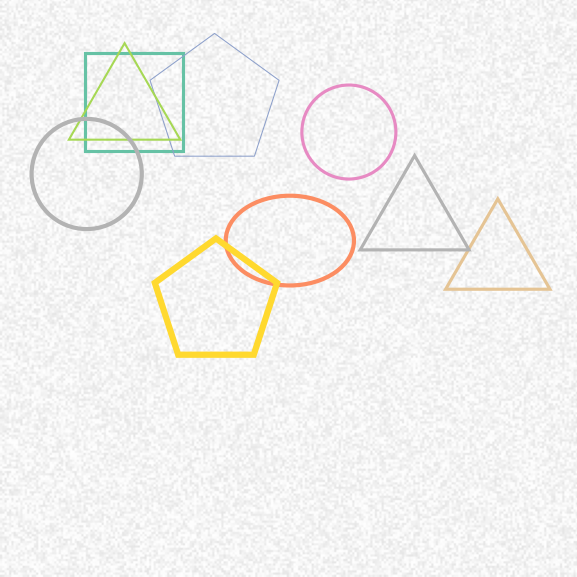[{"shape": "square", "thickness": 1.5, "radius": 0.42, "center": [0.233, 0.823]}, {"shape": "oval", "thickness": 2, "radius": 0.56, "center": [0.502, 0.583]}, {"shape": "pentagon", "thickness": 0.5, "radius": 0.59, "center": [0.372, 0.824]}, {"shape": "circle", "thickness": 1.5, "radius": 0.41, "center": [0.604, 0.771]}, {"shape": "triangle", "thickness": 1, "radius": 0.56, "center": [0.216, 0.813]}, {"shape": "pentagon", "thickness": 3, "radius": 0.56, "center": [0.374, 0.475]}, {"shape": "triangle", "thickness": 1.5, "radius": 0.52, "center": [0.862, 0.55]}, {"shape": "triangle", "thickness": 1.5, "radius": 0.54, "center": [0.718, 0.621]}, {"shape": "circle", "thickness": 2, "radius": 0.48, "center": [0.15, 0.698]}]